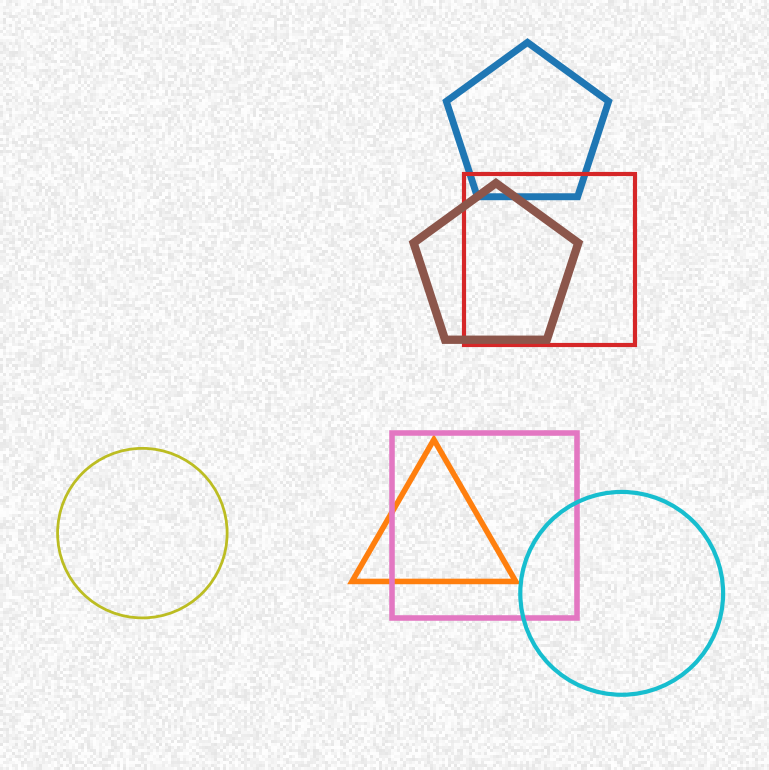[{"shape": "pentagon", "thickness": 2.5, "radius": 0.55, "center": [0.685, 0.834]}, {"shape": "triangle", "thickness": 2, "radius": 0.61, "center": [0.563, 0.306]}, {"shape": "square", "thickness": 1.5, "radius": 0.56, "center": [0.713, 0.663]}, {"shape": "pentagon", "thickness": 3, "radius": 0.56, "center": [0.644, 0.65]}, {"shape": "square", "thickness": 2, "radius": 0.6, "center": [0.63, 0.317]}, {"shape": "circle", "thickness": 1, "radius": 0.55, "center": [0.185, 0.308]}, {"shape": "circle", "thickness": 1.5, "radius": 0.66, "center": [0.807, 0.229]}]